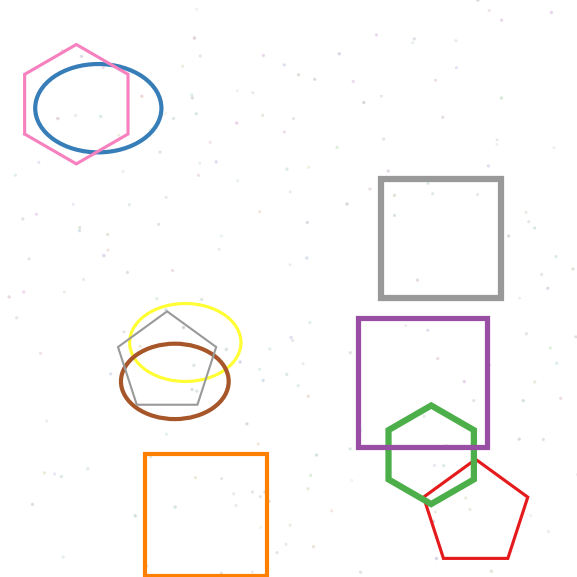[{"shape": "pentagon", "thickness": 1.5, "radius": 0.47, "center": [0.824, 0.109]}, {"shape": "oval", "thickness": 2, "radius": 0.55, "center": [0.17, 0.812]}, {"shape": "hexagon", "thickness": 3, "radius": 0.43, "center": [0.747, 0.212]}, {"shape": "square", "thickness": 2.5, "radius": 0.56, "center": [0.731, 0.337]}, {"shape": "square", "thickness": 2, "radius": 0.53, "center": [0.357, 0.107]}, {"shape": "oval", "thickness": 1.5, "radius": 0.48, "center": [0.321, 0.406]}, {"shape": "oval", "thickness": 2, "radius": 0.47, "center": [0.303, 0.339]}, {"shape": "hexagon", "thickness": 1.5, "radius": 0.52, "center": [0.132, 0.819]}, {"shape": "pentagon", "thickness": 1, "radius": 0.45, "center": [0.289, 0.371]}, {"shape": "square", "thickness": 3, "radius": 0.52, "center": [0.763, 0.586]}]